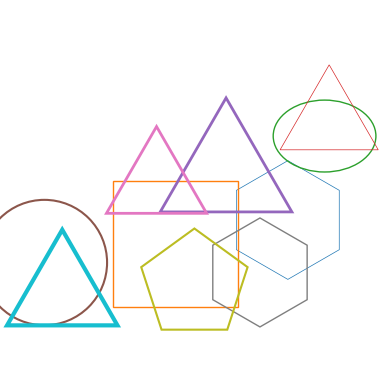[{"shape": "hexagon", "thickness": 0.5, "radius": 0.77, "center": [0.748, 0.429]}, {"shape": "square", "thickness": 1, "radius": 0.82, "center": [0.456, 0.366]}, {"shape": "oval", "thickness": 1, "radius": 0.67, "center": [0.843, 0.647]}, {"shape": "triangle", "thickness": 0.5, "radius": 0.74, "center": [0.855, 0.684]}, {"shape": "triangle", "thickness": 2, "radius": 0.99, "center": [0.587, 0.548]}, {"shape": "circle", "thickness": 1.5, "radius": 0.81, "center": [0.115, 0.318]}, {"shape": "triangle", "thickness": 2, "radius": 0.75, "center": [0.407, 0.521]}, {"shape": "hexagon", "thickness": 1, "radius": 0.71, "center": [0.675, 0.292]}, {"shape": "pentagon", "thickness": 1.5, "radius": 0.73, "center": [0.505, 0.261]}, {"shape": "triangle", "thickness": 3, "radius": 0.83, "center": [0.162, 0.238]}]